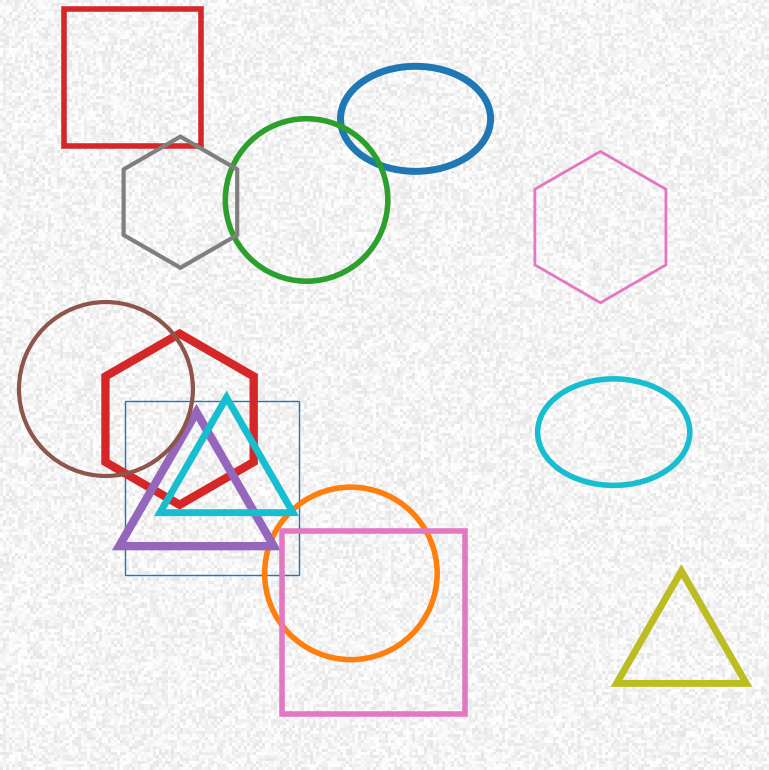[{"shape": "oval", "thickness": 2.5, "radius": 0.49, "center": [0.54, 0.846]}, {"shape": "square", "thickness": 0.5, "radius": 0.56, "center": [0.275, 0.366]}, {"shape": "circle", "thickness": 2, "radius": 0.56, "center": [0.456, 0.255]}, {"shape": "circle", "thickness": 2, "radius": 0.53, "center": [0.398, 0.74]}, {"shape": "hexagon", "thickness": 3, "radius": 0.56, "center": [0.233, 0.456]}, {"shape": "square", "thickness": 2, "radius": 0.44, "center": [0.172, 0.899]}, {"shape": "triangle", "thickness": 3, "radius": 0.58, "center": [0.255, 0.349]}, {"shape": "circle", "thickness": 1.5, "radius": 0.56, "center": [0.138, 0.495]}, {"shape": "square", "thickness": 2, "radius": 0.59, "center": [0.485, 0.191]}, {"shape": "hexagon", "thickness": 1, "radius": 0.49, "center": [0.78, 0.705]}, {"shape": "hexagon", "thickness": 1.5, "radius": 0.43, "center": [0.234, 0.737]}, {"shape": "triangle", "thickness": 2.5, "radius": 0.49, "center": [0.885, 0.161]}, {"shape": "triangle", "thickness": 2.5, "radius": 0.5, "center": [0.294, 0.384]}, {"shape": "oval", "thickness": 2, "radius": 0.49, "center": [0.797, 0.439]}]